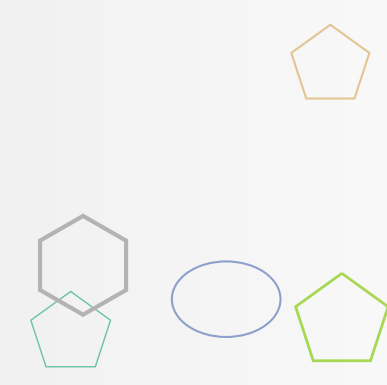[{"shape": "pentagon", "thickness": 1, "radius": 0.54, "center": [0.182, 0.135]}, {"shape": "oval", "thickness": 1.5, "radius": 0.7, "center": [0.584, 0.223]}, {"shape": "pentagon", "thickness": 2, "radius": 0.63, "center": [0.882, 0.165]}, {"shape": "pentagon", "thickness": 1.5, "radius": 0.53, "center": [0.853, 0.83]}, {"shape": "hexagon", "thickness": 3, "radius": 0.64, "center": [0.214, 0.311]}]